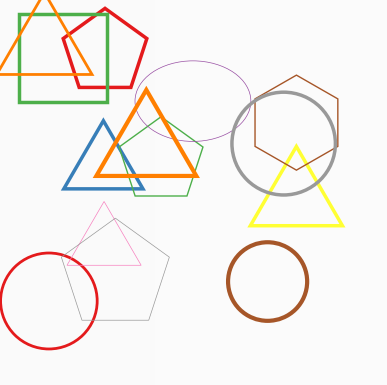[{"shape": "pentagon", "thickness": 2.5, "radius": 0.57, "center": [0.271, 0.865]}, {"shape": "circle", "thickness": 2, "radius": 0.62, "center": [0.126, 0.218]}, {"shape": "triangle", "thickness": 2.5, "radius": 0.59, "center": [0.267, 0.568]}, {"shape": "pentagon", "thickness": 1, "radius": 0.57, "center": [0.416, 0.583]}, {"shape": "square", "thickness": 2.5, "radius": 0.57, "center": [0.163, 0.849]}, {"shape": "oval", "thickness": 0.5, "radius": 0.75, "center": [0.498, 0.737]}, {"shape": "triangle", "thickness": 2, "radius": 0.71, "center": [0.115, 0.878]}, {"shape": "triangle", "thickness": 3, "radius": 0.74, "center": [0.378, 0.618]}, {"shape": "triangle", "thickness": 2.5, "radius": 0.69, "center": [0.765, 0.482]}, {"shape": "circle", "thickness": 3, "radius": 0.51, "center": [0.691, 0.269]}, {"shape": "hexagon", "thickness": 1, "radius": 0.62, "center": [0.765, 0.681]}, {"shape": "triangle", "thickness": 0.5, "radius": 0.55, "center": [0.269, 0.366]}, {"shape": "circle", "thickness": 2.5, "radius": 0.67, "center": [0.732, 0.627]}, {"shape": "pentagon", "thickness": 0.5, "radius": 0.73, "center": [0.298, 0.287]}]